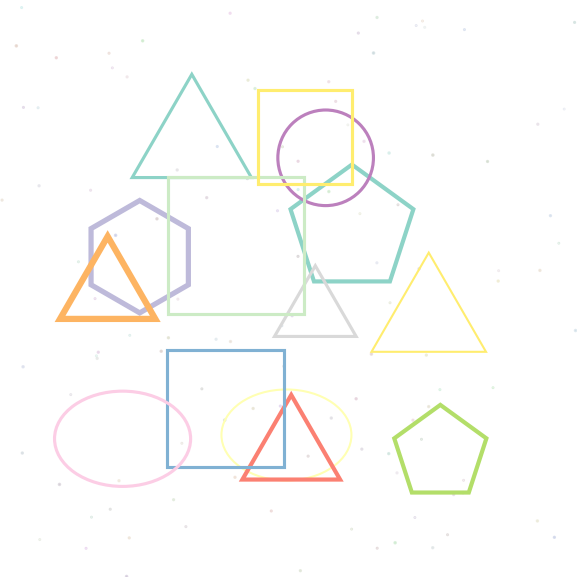[{"shape": "triangle", "thickness": 1.5, "radius": 0.6, "center": [0.332, 0.751]}, {"shape": "pentagon", "thickness": 2, "radius": 0.56, "center": [0.609, 0.602]}, {"shape": "oval", "thickness": 1, "radius": 0.56, "center": [0.496, 0.246]}, {"shape": "hexagon", "thickness": 2.5, "radius": 0.49, "center": [0.242, 0.555]}, {"shape": "triangle", "thickness": 2, "radius": 0.49, "center": [0.504, 0.218]}, {"shape": "square", "thickness": 1.5, "radius": 0.51, "center": [0.39, 0.291]}, {"shape": "triangle", "thickness": 3, "radius": 0.48, "center": [0.186, 0.495]}, {"shape": "pentagon", "thickness": 2, "radius": 0.42, "center": [0.762, 0.214]}, {"shape": "oval", "thickness": 1.5, "radius": 0.59, "center": [0.212, 0.239]}, {"shape": "triangle", "thickness": 1.5, "radius": 0.41, "center": [0.546, 0.457]}, {"shape": "circle", "thickness": 1.5, "radius": 0.41, "center": [0.564, 0.726]}, {"shape": "square", "thickness": 1.5, "radius": 0.59, "center": [0.409, 0.574]}, {"shape": "square", "thickness": 1.5, "radius": 0.41, "center": [0.528, 0.762]}, {"shape": "triangle", "thickness": 1, "radius": 0.57, "center": [0.742, 0.447]}]